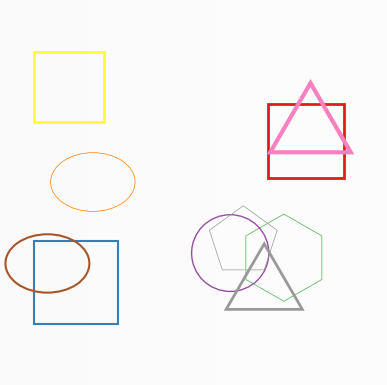[{"shape": "square", "thickness": 2, "radius": 0.49, "center": [0.789, 0.634]}, {"shape": "square", "thickness": 1.5, "radius": 0.54, "center": [0.195, 0.266]}, {"shape": "hexagon", "thickness": 0.5, "radius": 0.57, "center": [0.733, 0.331]}, {"shape": "circle", "thickness": 1, "radius": 0.5, "center": [0.594, 0.343]}, {"shape": "oval", "thickness": 0.5, "radius": 0.54, "center": [0.24, 0.527]}, {"shape": "square", "thickness": 2, "radius": 0.45, "center": [0.178, 0.774]}, {"shape": "oval", "thickness": 1.5, "radius": 0.54, "center": [0.122, 0.316]}, {"shape": "triangle", "thickness": 3, "radius": 0.6, "center": [0.801, 0.664]}, {"shape": "triangle", "thickness": 2, "radius": 0.57, "center": [0.682, 0.253]}, {"shape": "pentagon", "thickness": 0.5, "radius": 0.46, "center": [0.628, 0.373]}]